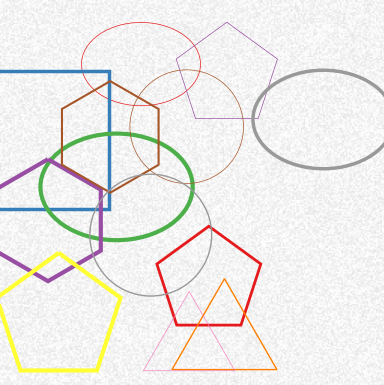[{"shape": "pentagon", "thickness": 2, "radius": 0.71, "center": [0.542, 0.27]}, {"shape": "oval", "thickness": 0.5, "radius": 0.77, "center": [0.366, 0.834]}, {"shape": "square", "thickness": 2.5, "radius": 0.89, "center": [0.105, 0.637]}, {"shape": "oval", "thickness": 3, "radius": 0.99, "center": [0.303, 0.515]}, {"shape": "pentagon", "thickness": 0.5, "radius": 0.69, "center": [0.589, 0.804]}, {"shape": "hexagon", "thickness": 3, "radius": 0.79, "center": [0.125, 0.428]}, {"shape": "triangle", "thickness": 1, "radius": 0.79, "center": [0.583, 0.119]}, {"shape": "pentagon", "thickness": 3, "radius": 0.84, "center": [0.152, 0.174]}, {"shape": "circle", "thickness": 0.5, "radius": 0.74, "center": [0.485, 0.671]}, {"shape": "hexagon", "thickness": 1.5, "radius": 0.72, "center": [0.286, 0.644]}, {"shape": "triangle", "thickness": 0.5, "radius": 0.69, "center": [0.491, 0.106]}, {"shape": "circle", "thickness": 1, "radius": 0.79, "center": [0.392, 0.389]}, {"shape": "oval", "thickness": 2.5, "radius": 0.91, "center": [0.84, 0.69]}]